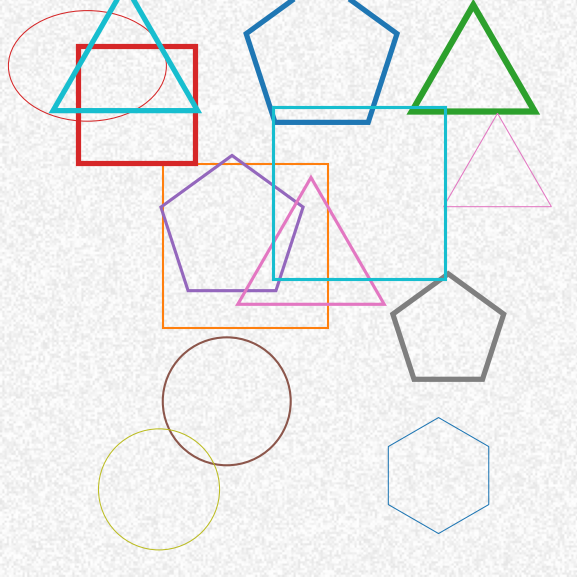[{"shape": "hexagon", "thickness": 0.5, "radius": 0.5, "center": [0.759, 0.176]}, {"shape": "pentagon", "thickness": 2.5, "radius": 0.69, "center": [0.557, 0.898]}, {"shape": "square", "thickness": 1, "radius": 0.71, "center": [0.425, 0.573]}, {"shape": "triangle", "thickness": 3, "radius": 0.61, "center": [0.82, 0.867]}, {"shape": "oval", "thickness": 0.5, "radius": 0.68, "center": [0.151, 0.885]}, {"shape": "square", "thickness": 2.5, "radius": 0.51, "center": [0.236, 0.819]}, {"shape": "pentagon", "thickness": 1.5, "radius": 0.65, "center": [0.402, 0.601]}, {"shape": "circle", "thickness": 1, "radius": 0.55, "center": [0.393, 0.304]}, {"shape": "triangle", "thickness": 1.5, "radius": 0.73, "center": [0.538, 0.545]}, {"shape": "triangle", "thickness": 0.5, "radius": 0.54, "center": [0.861, 0.695]}, {"shape": "pentagon", "thickness": 2.5, "radius": 0.5, "center": [0.776, 0.424]}, {"shape": "circle", "thickness": 0.5, "radius": 0.52, "center": [0.275, 0.152]}, {"shape": "triangle", "thickness": 2.5, "radius": 0.72, "center": [0.217, 0.88]}, {"shape": "square", "thickness": 1.5, "radius": 0.74, "center": [0.622, 0.666]}]